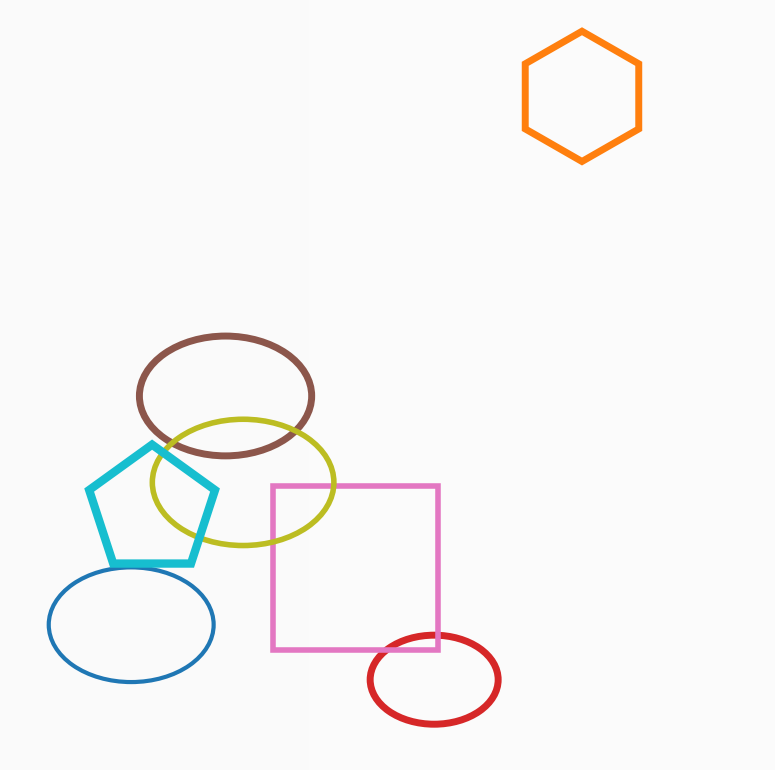[{"shape": "oval", "thickness": 1.5, "radius": 0.53, "center": [0.169, 0.189]}, {"shape": "hexagon", "thickness": 2.5, "radius": 0.42, "center": [0.751, 0.875]}, {"shape": "oval", "thickness": 2.5, "radius": 0.41, "center": [0.56, 0.117]}, {"shape": "oval", "thickness": 2.5, "radius": 0.56, "center": [0.291, 0.486]}, {"shape": "square", "thickness": 2, "radius": 0.53, "center": [0.459, 0.262]}, {"shape": "oval", "thickness": 2, "radius": 0.59, "center": [0.314, 0.374]}, {"shape": "pentagon", "thickness": 3, "radius": 0.43, "center": [0.196, 0.337]}]